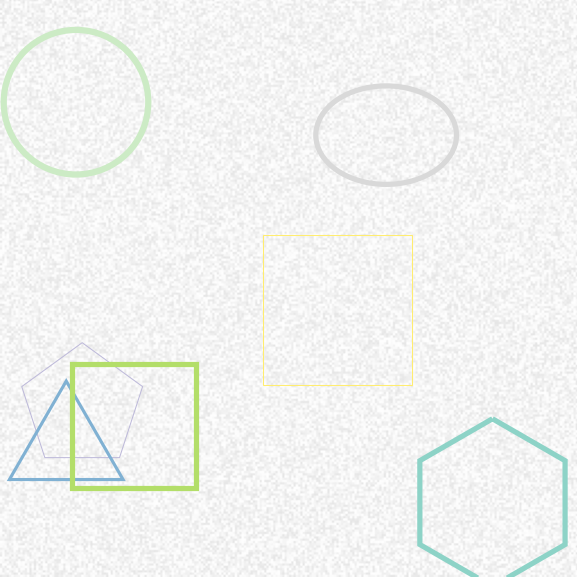[{"shape": "hexagon", "thickness": 2.5, "radius": 0.73, "center": [0.853, 0.129]}, {"shape": "pentagon", "thickness": 0.5, "radius": 0.55, "center": [0.142, 0.296]}, {"shape": "triangle", "thickness": 1.5, "radius": 0.57, "center": [0.115, 0.226]}, {"shape": "square", "thickness": 2.5, "radius": 0.54, "center": [0.232, 0.262]}, {"shape": "oval", "thickness": 2.5, "radius": 0.61, "center": [0.669, 0.765]}, {"shape": "circle", "thickness": 3, "radius": 0.63, "center": [0.132, 0.822]}, {"shape": "square", "thickness": 0.5, "radius": 0.65, "center": [0.584, 0.462]}]